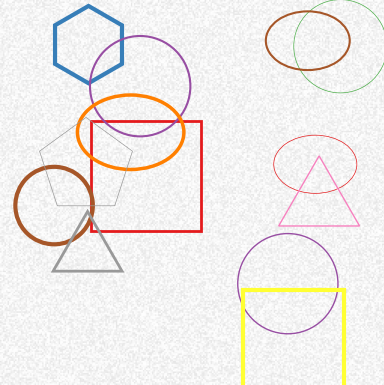[{"shape": "oval", "thickness": 0.5, "radius": 0.54, "center": [0.819, 0.573]}, {"shape": "square", "thickness": 2, "radius": 0.72, "center": [0.38, 0.543]}, {"shape": "hexagon", "thickness": 3, "radius": 0.5, "center": [0.23, 0.884]}, {"shape": "circle", "thickness": 0.5, "radius": 0.61, "center": [0.884, 0.88]}, {"shape": "circle", "thickness": 1.5, "radius": 0.65, "center": [0.364, 0.776]}, {"shape": "circle", "thickness": 1, "radius": 0.65, "center": [0.748, 0.263]}, {"shape": "oval", "thickness": 2.5, "radius": 0.69, "center": [0.339, 0.656]}, {"shape": "square", "thickness": 3, "radius": 0.65, "center": [0.763, 0.117]}, {"shape": "circle", "thickness": 3, "radius": 0.5, "center": [0.141, 0.466]}, {"shape": "oval", "thickness": 1.5, "radius": 0.54, "center": [0.799, 0.894]}, {"shape": "triangle", "thickness": 1, "radius": 0.61, "center": [0.829, 0.474]}, {"shape": "triangle", "thickness": 2, "radius": 0.52, "center": [0.227, 0.347]}, {"shape": "pentagon", "thickness": 0.5, "radius": 0.63, "center": [0.223, 0.568]}]